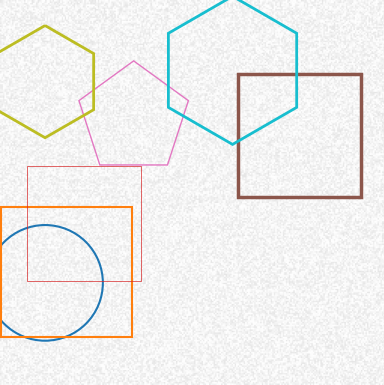[{"shape": "circle", "thickness": 1.5, "radius": 0.75, "center": [0.117, 0.265]}, {"shape": "square", "thickness": 1.5, "radius": 0.85, "center": [0.173, 0.293]}, {"shape": "square", "thickness": 0.5, "radius": 0.74, "center": [0.217, 0.419]}, {"shape": "square", "thickness": 2.5, "radius": 0.8, "center": [0.777, 0.647]}, {"shape": "pentagon", "thickness": 1, "radius": 0.75, "center": [0.347, 0.692]}, {"shape": "hexagon", "thickness": 2, "radius": 0.73, "center": [0.117, 0.788]}, {"shape": "hexagon", "thickness": 2, "radius": 0.96, "center": [0.604, 0.817]}]